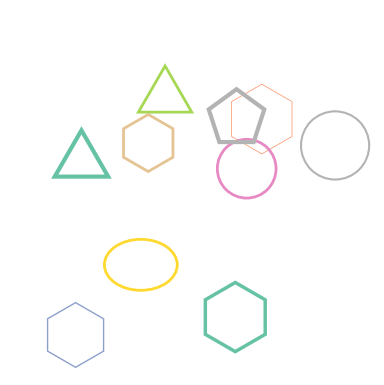[{"shape": "triangle", "thickness": 3, "radius": 0.4, "center": [0.212, 0.581]}, {"shape": "hexagon", "thickness": 2.5, "radius": 0.45, "center": [0.611, 0.176]}, {"shape": "hexagon", "thickness": 0.5, "radius": 0.45, "center": [0.68, 0.691]}, {"shape": "hexagon", "thickness": 1, "radius": 0.42, "center": [0.196, 0.13]}, {"shape": "circle", "thickness": 2, "radius": 0.38, "center": [0.641, 0.562]}, {"shape": "triangle", "thickness": 2, "radius": 0.4, "center": [0.429, 0.749]}, {"shape": "oval", "thickness": 2, "radius": 0.47, "center": [0.366, 0.312]}, {"shape": "hexagon", "thickness": 2, "radius": 0.37, "center": [0.385, 0.629]}, {"shape": "pentagon", "thickness": 3, "radius": 0.38, "center": [0.614, 0.692]}, {"shape": "circle", "thickness": 1.5, "radius": 0.44, "center": [0.87, 0.622]}]